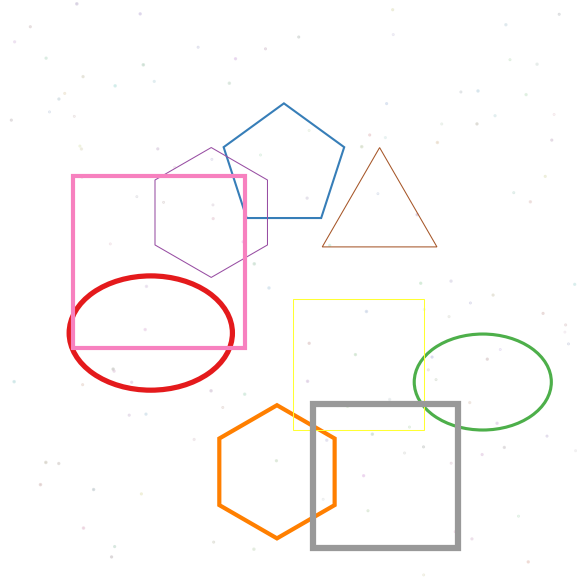[{"shape": "oval", "thickness": 2.5, "radius": 0.71, "center": [0.261, 0.422]}, {"shape": "pentagon", "thickness": 1, "radius": 0.55, "center": [0.492, 0.71]}, {"shape": "oval", "thickness": 1.5, "radius": 0.59, "center": [0.836, 0.338]}, {"shape": "hexagon", "thickness": 0.5, "radius": 0.56, "center": [0.366, 0.631]}, {"shape": "hexagon", "thickness": 2, "radius": 0.58, "center": [0.48, 0.182]}, {"shape": "square", "thickness": 0.5, "radius": 0.57, "center": [0.62, 0.368]}, {"shape": "triangle", "thickness": 0.5, "radius": 0.57, "center": [0.657, 0.629]}, {"shape": "square", "thickness": 2, "radius": 0.74, "center": [0.276, 0.546]}, {"shape": "square", "thickness": 3, "radius": 0.63, "center": [0.667, 0.175]}]